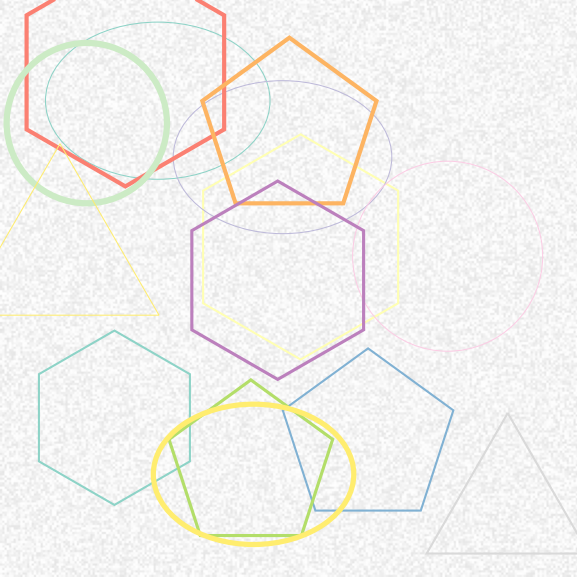[{"shape": "oval", "thickness": 0.5, "radius": 0.97, "center": [0.273, 0.825]}, {"shape": "hexagon", "thickness": 1, "radius": 0.75, "center": [0.198, 0.276]}, {"shape": "hexagon", "thickness": 1, "radius": 0.97, "center": [0.521, 0.572]}, {"shape": "oval", "thickness": 0.5, "radius": 0.95, "center": [0.489, 0.727]}, {"shape": "hexagon", "thickness": 2, "radius": 0.99, "center": [0.217, 0.874]}, {"shape": "pentagon", "thickness": 1, "radius": 0.78, "center": [0.637, 0.241]}, {"shape": "pentagon", "thickness": 2, "radius": 0.79, "center": [0.501, 0.775]}, {"shape": "pentagon", "thickness": 1.5, "radius": 0.74, "center": [0.434, 0.192]}, {"shape": "circle", "thickness": 0.5, "radius": 0.82, "center": [0.775, 0.555]}, {"shape": "triangle", "thickness": 1, "radius": 0.81, "center": [0.879, 0.122]}, {"shape": "hexagon", "thickness": 1.5, "radius": 0.86, "center": [0.481, 0.514]}, {"shape": "circle", "thickness": 3, "radius": 0.69, "center": [0.15, 0.786]}, {"shape": "triangle", "thickness": 0.5, "radius": 0.99, "center": [0.104, 0.552]}, {"shape": "oval", "thickness": 2.5, "radius": 0.87, "center": [0.439, 0.178]}]